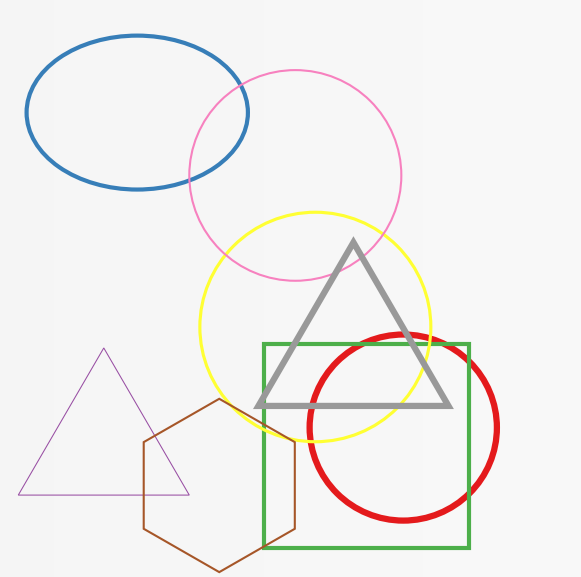[{"shape": "circle", "thickness": 3, "radius": 0.81, "center": [0.694, 0.259]}, {"shape": "oval", "thickness": 2, "radius": 0.95, "center": [0.236, 0.804]}, {"shape": "square", "thickness": 2, "radius": 0.88, "center": [0.631, 0.227]}, {"shape": "triangle", "thickness": 0.5, "radius": 0.85, "center": [0.179, 0.227]}, {"shape": "circle", "thickness": 1.5, "radius": 0.99, "center": [0.543, 0.433]}, {"shape": "hexagon", "thickness": 1, "radius": 0.75, "center": [0.377, 0.159]}, {"shape": "circle", "thickness": 1, "radius": 0.91, "center": [0.508, 0.695]}, {"shape": "triangle", "thickness": 3, "radius": 0.94, "center": [0.608, 0.391]}]